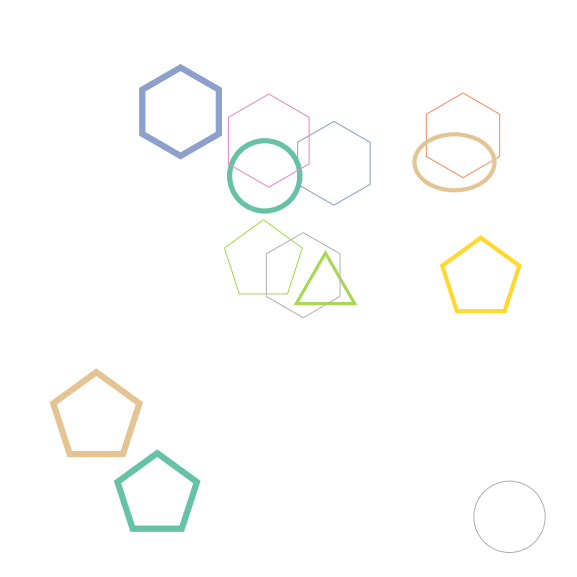[{"shape": "circle", "thickness": 2.5, "radius": 0.3, "center": [0.458, 0.695]}, {"shape": "pentagon", "thickness": 3, "radius": 0.36, "center": [0.272, 0.142]}, {"shape": "hexagon", "thickness": 0.5, "radius": 0.37, "center": [0.802, 0.765]}, {"shape": "hexagon", "thickness": 3, "radius": 0.38, "center": [0.313, 0.806]}, {"shape": "hexagon", "thickness": 0.5, "radius": 0.36, "center": [0.578, 0.716]}, {"shape": "hexagon", "thickness": 0.5, "radius": 0.4, "center": [0.465, 0.756]}, {"shape": "triangle", "thickness": 1.5, "radius": 0.29, "center": [0.564, 0.503]}, {"shape": "pentagon", "thickness": 0.5, "radius": 0.35, "center": [0.456, 0.548]}, {"shape": "pentagon", "thickness": 2, "radius": 0.35, "center": [0.833, 0.517]}, {"shape": "pentagon", "thickness": 3, "radius": 0.39, "center": [0.167, 0.276]}, {"shape": "oval", "thickness": 2, "radius": 0.35, "center": [0.787, 0.718]}, {"shape": "hexagon", "thickness": 0.5, "radius": 0.37, "center": [0.525, 0.523]}, {"shape": "circle", "thickness": 0.5, "radius": 0.31, "center": [0.882, 0.104]}]